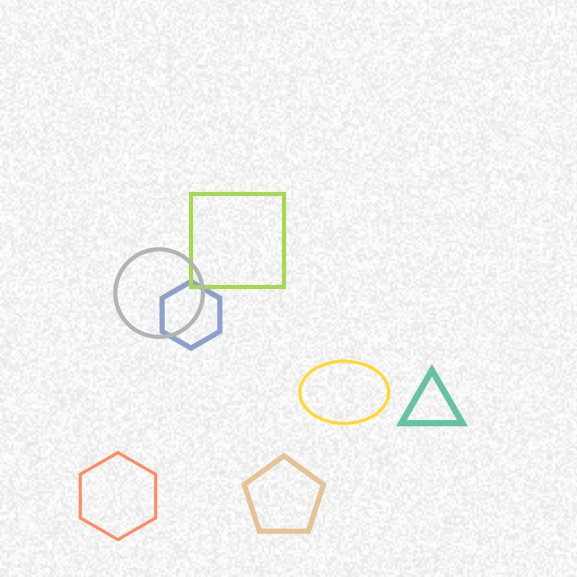[{"shape": "triangle", "thickness": 3, "radius": 0.31, "center": [0.748, 0.297]}, {"shape": "hexagon", "thickness": 1.5, "radius": 0.38, "center": [0.204, 0.14]}, {"shape": "hexagon", "thickness": 2.5, "radius": 0.29, "center": [0.331, 0.454]}, {"shape": "square", "thickness": 2, "radius": 0.4, "center": [0.411, 0.583]}, {"shape": "oval", "thickness": 1.5, "radius": 0.38, "center": [0.596, 0.32]}, {"shape": "pentagon", "thickness": 2.5, "radius": 0.36, "center": [0.492, 0.138]}, {"shape": "circle", "thickness": 2, "radius": 0.38, "center": [0.276, 0.492]}]